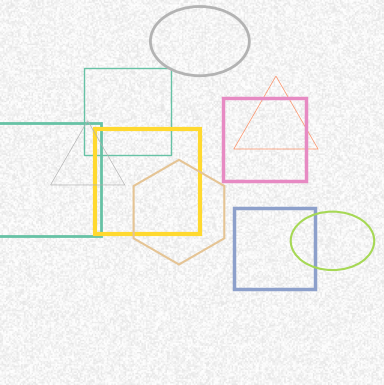[{"shape": "square", "thickness": 1, "radius": 0.57, "center": [0.332, 0.71]}, {"shape": "square", "thickness": 2, "radius": 0.73, "center": [0.117, 0.534]}, {"shape": "triangle", "thickness": 0.5, "radius": 0.63, "center": [0.717, 0.676]}, {"shape": "square", "thickness": 2.5, "radius": 0.53, "center": [0.714, 0.355]}, {"shape": "square", "thickness": 2.5, "radius": 0.54, "center": [0.688, 0.637]}, {"shape": "oval", "thickness": 1.5, "radius": 0.54, "center": [0.864, 0.374]}, {"shape": "square", "thickness": 3, "radius": 0.68, "center": [0.382, 0.528]}, {"shape": "hexagon", "thickness": 1.5, "radius": 0.68, "center": [0.465, 0.449]}, {"shape": "triangle", "thickness": 0.5, "radius": 0.56, "center": [0.228, 0.575]}, {"shape": "oval", "thickness": 2, "radius": 0.64, "center": [0.519, 0.893]}]